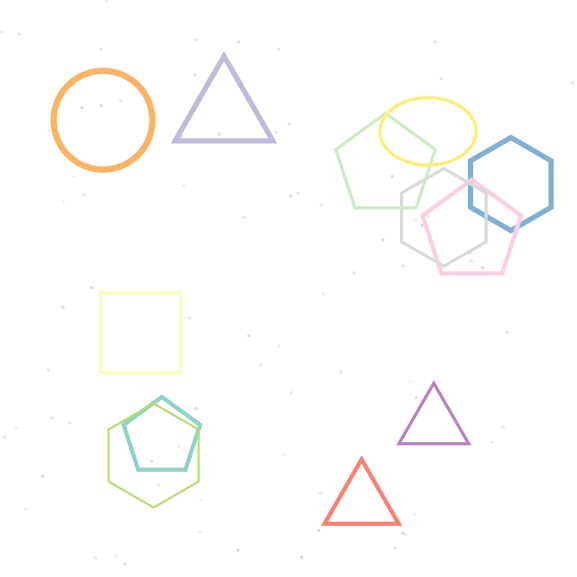[{"shape": "pentagon", "thickness": 2, "radius": 0.35, "center": [0.28, 0.242]}, {"shape": "square", "thickness": 1.5, "radius": 0.35, "center": [0.242, 0.424]}, {"shape": "triangle", "thickness": 2.5, "radius": 0.49, "center": [0.388, 0.804]}, {"shape": "triangle", "thickness": 2, "radius": 0.37, "center": [0.626, 0.129]}, {"shape": "hexagon", "thickness": 2.5, "radius": 0.4, "center": [0.885, 0.68]}, {"shape": "circle", "thickness": 3, "radius": 0.43, "center": [0.178, 0.791]}, {"shape": "hexagon", "thickness": 1, "radius": 0.45, "center": [0.266, 0.21]}, {"shape": "pentagon", "thickness": 2, "radius": 0.45, "center": [0.817, 0.598]}, {"shape": "hexagon", "thickness": 1.5, "radius": 0.42, "center": [0.769, 0.623]}, {"shape": "triangle", "thickness": 1.5, "radius": 0.35, "center": [0.751, 0.266]}, {"shape": "pentagon", "thickness": 1.5, "radius": 0.45, "center": [0.668, 0.712]}, {"shape": "oval", "thickness": 1.5, "radius": 0.42, "center": [0.741, 0.772]}]